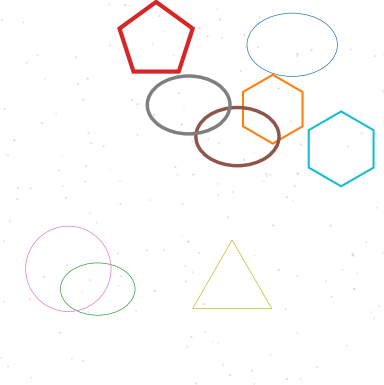[{"shape": "oval", "thickness": 0.5, "radius": 0.59, "center": [0.759, 0.884]}, {"shape": "hexagon", "thickness": 1.5, "radius": 0.45, "center": [0.708, 0.716]}, {"shape": "oval", "thickness": 0.5, "radius": 0.49, "center": [0.254, 0.249]}, {"shape": "pentagon", "thickness": 3, "radius": 0.5, "center": [0.405, 0.895]}, {"shape": "oval", "thickness": 2.5, "radius": 0.54, "center": [0.617, 0.645]}, {"shape": "circle", "thickness": 0.5, "radius": 0.55, "center": [0.178, 0.302]}, {"shape": "oval", "thickness": 2.5, "radius": 0.54, "center": [0.49, 0.727]}, {"shape": "triangle", "thickness": 0.5, "radius": 0.59, "center": [0.603, 0.258]}, {"shape": "hexagon", "thickness": 1.5, "radius": 0.49, "center": [0.886, 0.613]}]